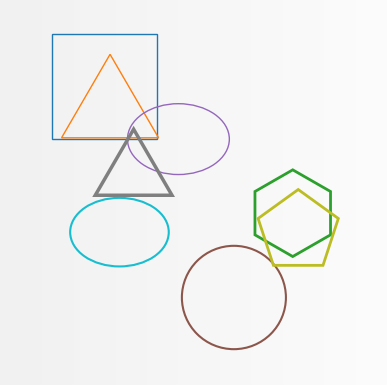[{"shape": "square", "thickness": 1, "radius": 0.68, "center": [0.27, 0.775]}, {"shape": "triangle", "thickness": 1, "radius": 0.72, "center": [0.284, 0.714]}, {"shape": "hexagon", "thickness": 2, "radius": 0.56, "center": [0.755, 0.446]}, {"shape": "oval", "thickness": 1, "radius": 0.66, "center": [0.46, 0.639]}, {"shape": "circle", "thickness": 1.5, "radius": 0.67, "center": [0.604, 0.227]}, {"shape": "triangle", "thickness": 2.5, "radius": 0.57, "center": [0.345, 0.55]}, {"shape": "pentagon", "thickness": 2, "radius": 0.54, "center": [0.77, 0.399]}, {"shape": "oval", "thickness": 1.5, "radius": 0.64, "center": [0.308, 0.397]}]